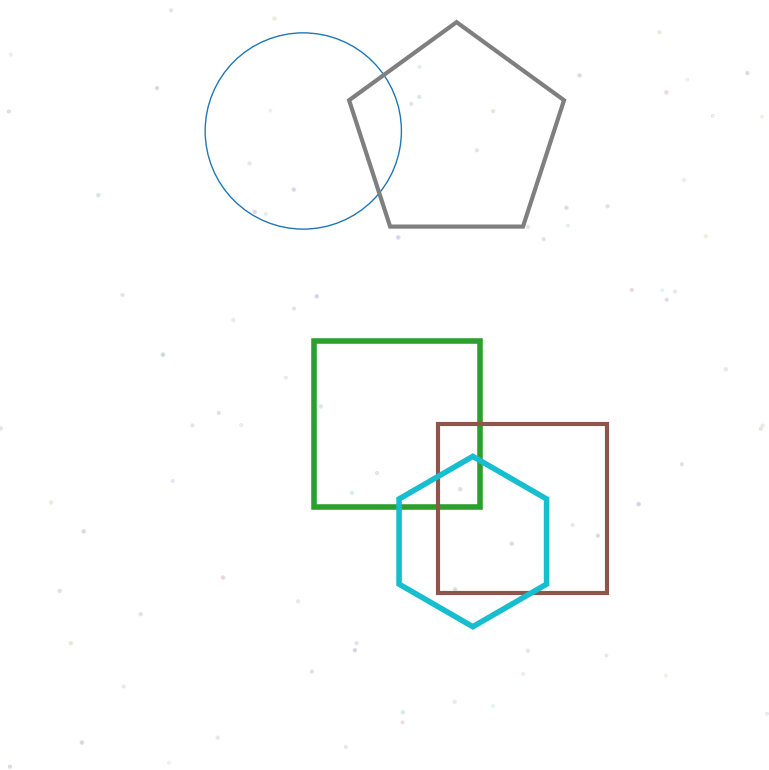[{"shape": "circle", "thickness": 0.5, "radius": 0.64, "center": [0.394, 0.83]}, {"shape": "square", "thickness": 2, "radius": 0.54, "center": [0.516, 0.449]}, {"shape": "square", "thickness": 1.5, "radius": 0.55, "center": [0.679, 0.34]}, {"shape": "pentagon", "thickness": 1.5, "radius": 0.73, "center": [0.593, 0.824]}, {"shape": "hexagon", "thickness": 2, "radius": 0.55, "center": [0.614, 0.297]}]